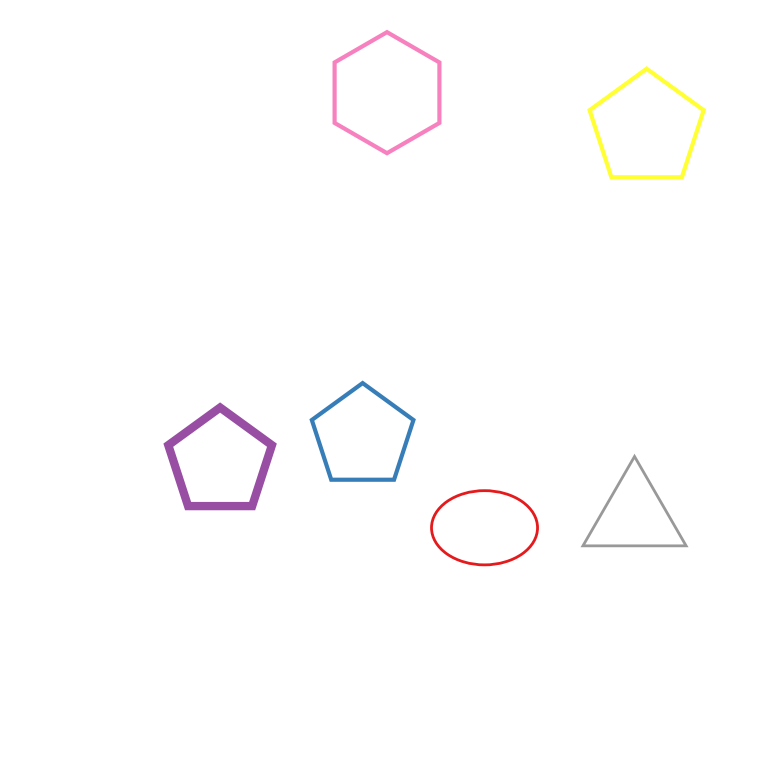[{"shape": "oval", "thickness": 1, "radius": 0.34, "center": [0.629, 0.315]}, {"shape": "pentagon", "thickness": 1.5, "radius": 0.35, "center": [0.471, 0.433]}, {"shape": "pentagon", "thickness": 3, "radius": 0.35, "center": [0.286, 0.4]}, {"shape": "pentagon", "thickness": 1.5, "radius": 0.39, "center": [0.84, 0.833]}, {"shape": "hexagon", "thickness": 1.5, "radius": 0.39, "center": [0.503, 0.88]}, {"shape": "triangle", "thickness": 1, "radius": 0.39, "center": [0.824, 0.33]}]